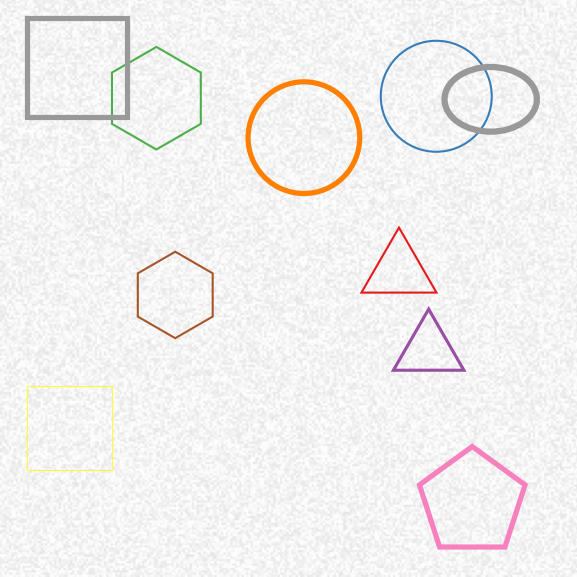[{"shape": "triangle", "thickness": 1, "radius": 0.38, "center": [0.691, 0.53]}, {"shape": "circle", "thickness": 1, "radius": 0.48, "center": [0.755, 0.832]}, {"shape": "hexagon", "thickness": 1, "radius": 0.44, "center": [0.271, 0.829]}, {"shape": "triangle", "thickness": 1.5, "radius": 0.35, "center": [0.742, 0.393]}, {"shape": "circle", "thickness": 2.5, "radius": 0.48, "center": [0.526, 0.761]}, {"shape": "square", "thickness": 0.5, "radius": 0.37, "center": [0.12, 0.258]}, {"shape": "hexagon", "thickness": 1, "radius": 0.37, "center": [0.303, 0.488]}, {"shape": "pentagon", "thickness": 2.5, "radius": 0.48, "center": [0.818, 0.13]}, {"shape": "square", "thickness": 2.5, "radius": 0.43, "center": [0.133, 0.882]}, {"shape": "oval", "thickness": 3, "radius": 0.4, "center": [0.85, 0.827]}]